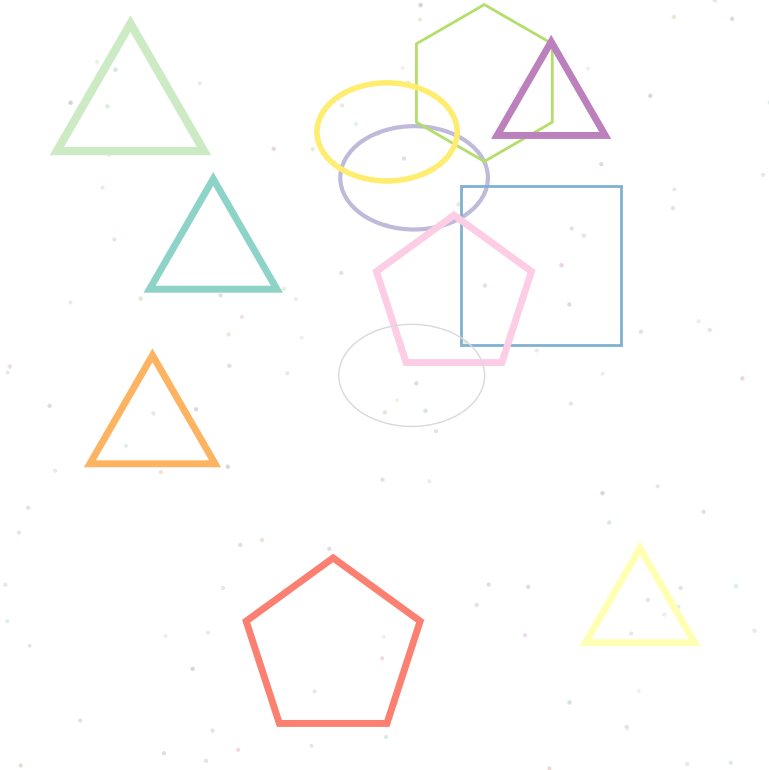[{"shape": "triangle", "thickness": 2.5, "radius": 0.48, "center": [0.277, 0.672]}, {"shape": "triangle", "thickness": 2.5, "radius": 0.41, "center": [0.831, 0.206]}, {"shape": "oval", "thickness": 1.5, "radius": 0.48, "center": [0.538, 0.769]}, {"shape": "pentagon", "thickness": 2.5, "radius": 0.59, "center": [0.433, 0.157]}, {"shape": "square", "thickness": 1, "radius": 0.52, "center": [0.702, 0.655]}, {"shape": "triangle", "thickness": 2.5, "radius": 0.47, "center": [0.198, 0.445]}, {"shape": "hexagon", "thickness": 1, "radius": 0.51, "center": [0.629, 0.892]}, {"shape": "pentagon", "thickness": 2.5, "radius": 0.53, "center": [0.59, 0.615]}, {"shape": "oval", "thickness": 0.5, "radius": 0.47, "center": [0.535, 0.513]}, {"shape": "triangle", "thickness": 2.5, "radius": 0.41, "center": [0.716, 0.865]}, {"shape": "triangle", "thickness": 3, "radius": 0.55, "center": [0.169, 0.859]}, {"shape": "oval", "thickness": 2, "radius": 0.46, "center": [0.503, 0.829]}]